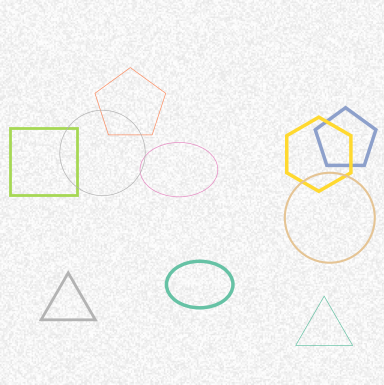[{"shape": "triangle", "thickness": 0.5, "radius": 0.43, "center": [0.842, 0.145]}, {"shape": "oval", "thickness": 2.5, "radius": 0.43, "center": [0.519, 0.261]}, {"shape": "pentagon", "thickness": 0.5, "radius": 0.48, "center": [0.339, 0.728]}, {"shape": "pentagon", "thickness": 2.5, "radius": 0.41, "center": [0.898, 0.637]}, {"shape": "oval", "thickness": 0.5, "radius": 0.5, "center": [0.465, 0.559]}, {"shape": "square", "thickness": 2, "radius": 0.44, "center": [0.113, 0.581]}, {"shape": "hexagon", "thickness": 2.5, "radius": 0.48, "center": [0.828, 0.599]}, {"shape": "circle", "thickness": 1.5, "radius": 0.58, "center": [0.857, 0.434]}, {"shape": "circle", "thickness": 0.5, "radius": 0.55, "center": [0.266, 0.603]}, {"shape": "triangle", "thickness": 2, "radius": 0.41, "center": [0.177, 0.21]}]